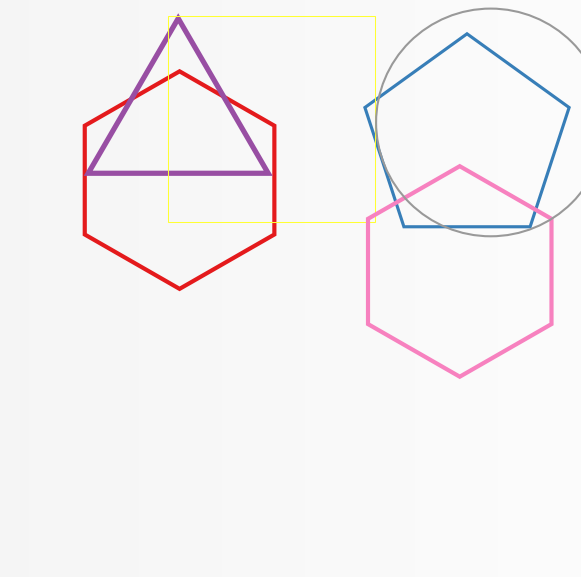[{"shape": "hexagon", "thickness": 2, "radius": 0.94, "center": [0.309, 0.687]}, {"shape": "pentagon", "thickness": 1.5, "radius": 0.92, "center": [0.803, 0.756]}, {"shape": "triangle", "thickness": 2.5, "radius": 0.89, "center": [0.307, 0.788]}, {"shape": "square", "thickness": 0.5, "radius": 0.89, "center": [0.467, 0.793]}, {"shape": "hexagon", "thickness": 2, "radius": 0.91, "center": [0.791, 0.529]}, {"shape": "circle", "thickness": 1, "radius": 0.99, "center": [0.844, 0.787]}]